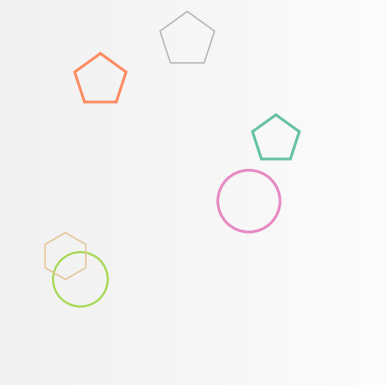[{"shape": "pentagon", "thickness": 2, "radius": 0.32, "center": [0.712, 0.638]}, {"shape": "pentagon", "thickness": 2, "radius": 0.35, "center": [0.259, 0.791]}, {"shape": "circle", "thickness": 2, "radius": 0.4, "center": [0.642, 0.478]}, {"shape": "circle", "thickness": 1.5, "radius": 0.35, "center": [0.208, 0.274]}, {"shape": "hexagon", "thickness": 1, "radius": 0.3, "center": [0.169, 0.335]}, {"shape": "pentagon", "thickness": 1, "radius": 0.37, "center": [0.483, 0.896]}]